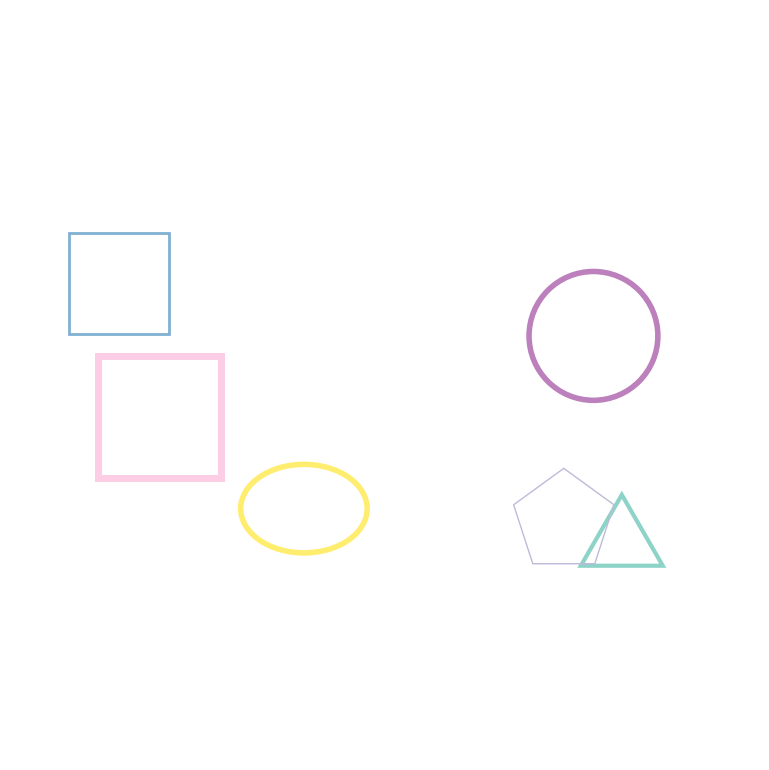[{"shape": "triangle", "thickness": 1.5, "radius": 0.31, "center": [0.808, 0.296]}, {"shape": "pentagon", "thickness": 0.5, "radius": 0.34, "center": [0.732, 0.323]}, {"shape": "square", "thickness": 1, "radius": 0.33, "center": [0.155, 0.632]}, {"shape": "square", "thickness": 2.5, "radius": 0.4, "center": [0.207, 0.459]}, {"shape": "circle", "thickness": 2, "radius": 0.42, "center": [0.771, 0.564]}, {"shape": "oval", "thickness": 2, "radius": 0.41, "center": [0.395, 0.339]}]